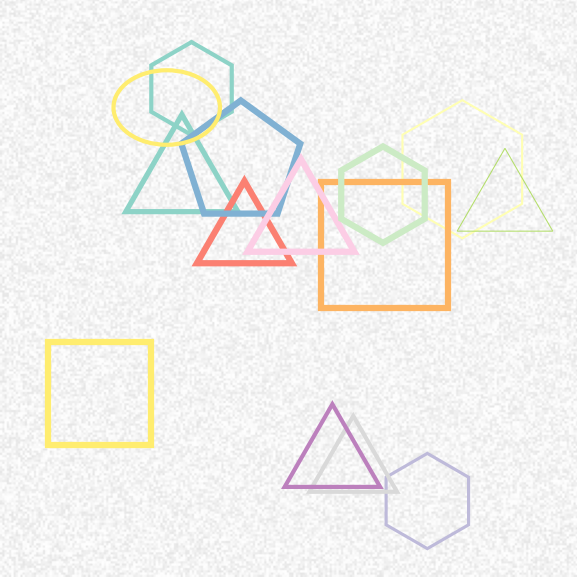[{"shape": "hexagon", "thickness": 2, "radius": 0.4, "center": [0.332, 0.846]}, {"shape": "triangle", "thickness": 2.5, "radius": 0.56, "center": [0.315, 0.689]}, {"shape": "hexagon", "thickness": 1, "radius": 0.6, "center": [0.801, 0.706]}, {"shape": "hexagon", "thickness": 1.5, "radius": 0.41, "center": [0.74, 0.132]}, {"shape": "triangle", "thickness": 3, "radius": 0.47, "center": [0.423, 0.591]}, {"shape": "pentagon", "thickness": 3, "radius": 0.54, "center": [0.417, 0.717]}, {"shape": "square", "thickness": 3, "radius": 0.55, "center": [0.665, 0.575]}, {"shape": "triangle", "thickness": 0.5, "radius": 0.48, "center": [0.874, 0.647]}, {"shape": "triangle", "thickness": 3, "radius": 0.53, "center": [0.521, 0.617]}, {"shape": "triangle", "thickness": 2, "radius": 0.44, "center": [0.612, 0.191]}, {"shape": "triangle", "thickness": 2, "radius": 0.48, "center": [0.576, 0.204]}, {"shape": "hexagon", "thickness": 3, "radius": 0.42, "center": [0.663, 0.662]}, {"shape": "oval", "thickness": 2, "radius": 0.46, "center": [0.289, 0.813]}, {"shape": "square", "thickness": 3, "radius": 0.45, "center": [0.173, 0.317]}]